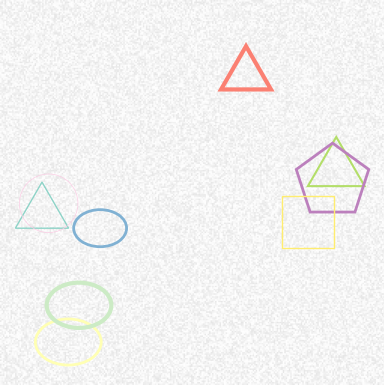[{"shape": "triangle", "thickness": 1, "radius": 0.4, "center": [0.109, 0.447]}, {"shape": "oval", "thickness": 2, "radius": 0.43, "center": [0.177, 0.112]}, {"shape": "triangle", "thickness": 3, "radius": 0.37, "center": [0.639, 0.805]}, {"shape": "oval", "thickness": 2, "radius": 0.34, "center": [0.26, 0.407]}, {"shape": "triangle", "thickness": 1.5, "radius": 0.43, "center": [0.873, 0.559]}, {"shape": "circle", "thickness": 0.5, "radius": 0.38, "center": [0.126, 0.472]}, {"shape": "pentagon", "thickness": 2, "radius": 0.49, "center": [0.864, 0.529]}, {"shape": "oval", "thickness": 3, "radius": 0.42, "center": [0.205, 0.207]}, {"shape": "square", "thickness": 1, "radius": 0.34, "center": [0.801, 0.422]}]